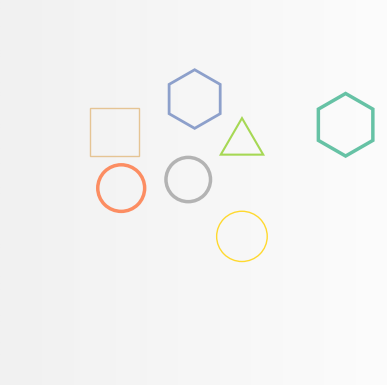[{"shape": "hexagon", "thickness": 2.5, "radius": 0.41, "center": [0.892, 0.676]}, {"shape": "circle", "thickness": 2.5, "radius": 0.3, "center": [0.313, 0.511]}, {"shape": "hexagon", "thickness": 2, "radius": 0.38, "center": [0.502, 0.743]}, {"shape": "triangle", "thickness": 1.5, "radius": 0.32, "center": [0.624, 0.63]}, {"shape": "circle", "thickness": 1, "radius": 0.33, "center": [0.624, 0.386]}, {"shape": "square", "thickness": 1, "radius": 0.32, "center": [0.295, 0.657]}, {"shape": "circle", "thickness": 2.5, "radius": 0.29, "center": [0.486, 0.534]}]